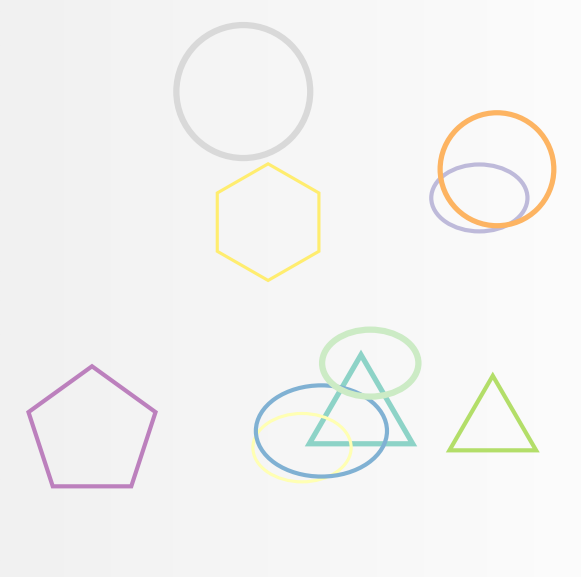[{"shape": "triangle", "thickness": 2.5, "radius": 0.51, "center": [0.621, 0.282]}, {"shape": "oval", "thickness": 1.5, "radius": 0.42, "center": [0.52, 0.224]}, {"shape": "oval", "thickness": 2, "radius": 0.41, "center": [0.825, 0.656]}, {"shape": "oval", "thickness": 2, "radius": 0.56, "center": [0.553, 0.253]}, {"shape": "circle", "thickness": 2.5, "radius": 0.49, "center": [0.855, 0.706]}, {"shape": "triangle", "thickness": 2, "radius": 0.43, "center": [0.848, 0.262]}, {"shape": "circle", "thickness": 3, "radius": 0.58, "center": [0.419, 0.841]}, {"shape": "pentagon", "thickness": 2, "radius": 0.57, "center": [0.158, 0.25]}, {"shape": "oval", "thickness": 3, "radius": 0.41, "center": [0.637, 0.37]}, {"shape": "hexagon", "thickness": 1.5, "radius": 0.5, "center": [0.461, 0.614]}]